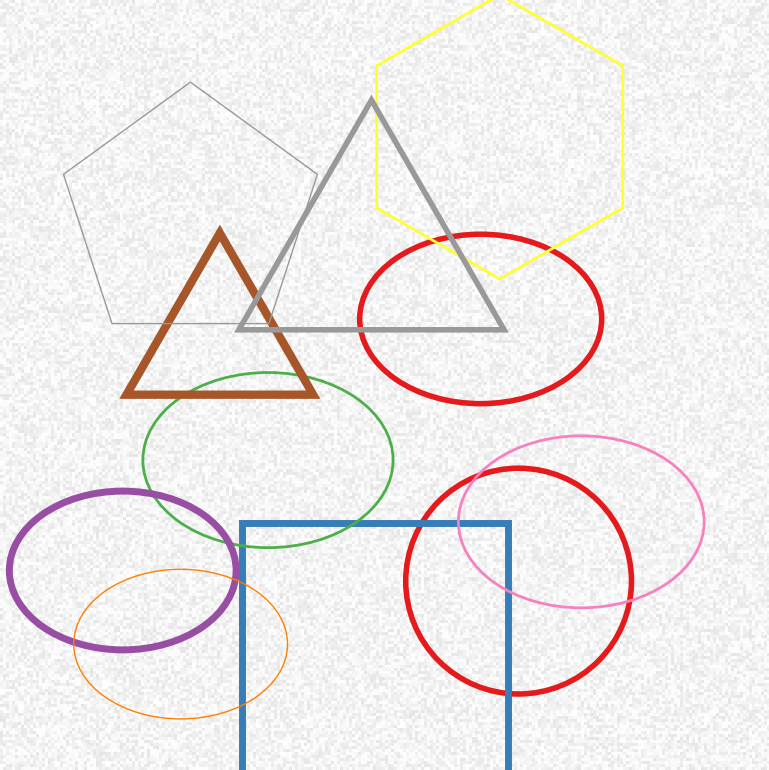[{"shape": "oval", "thickness": 2, "radius": 0.79, "center": [0.624, 0.586]}, {"shape": "circle", "thickness": 2, "radius": 0.73, "center": [0.674, 0.245]}, {"shape": "square", "thickness": 2.5, "radius": 0.86, "center": [0.487, 0.148]}, {"shape": "oval", "thickness": 1, "radius": 0.81, "center": [0.348, 0.402]}, {"shape": "oval", "thickness": 2.5, "radius": 0.74, "center": [0.159, 0.259]}, {"shape": "oval", "thickness": 0.5, "radius": 0.69, "center": [0.235, 0.164]}, {"shape": "hexagon", "thickness": 1, "radius": 0.92, "center": [0.649, 0.822]}, {"shape": "triangle", "thickness": 3, "radius": 0.7, "center": [0.285, 0.557]}, {"shape": "oval", "thickness": 1, "radius": 0.8, "center": [0.755, 0.322]}, {"shape": "pentagon", "thickness": 0.5, "radius": 0.87, "center": [0.247, 0.72]}, {"shape": "triangle", "thickness": 2, "radius": 0.99, "center": [0.482, 0.671]}]